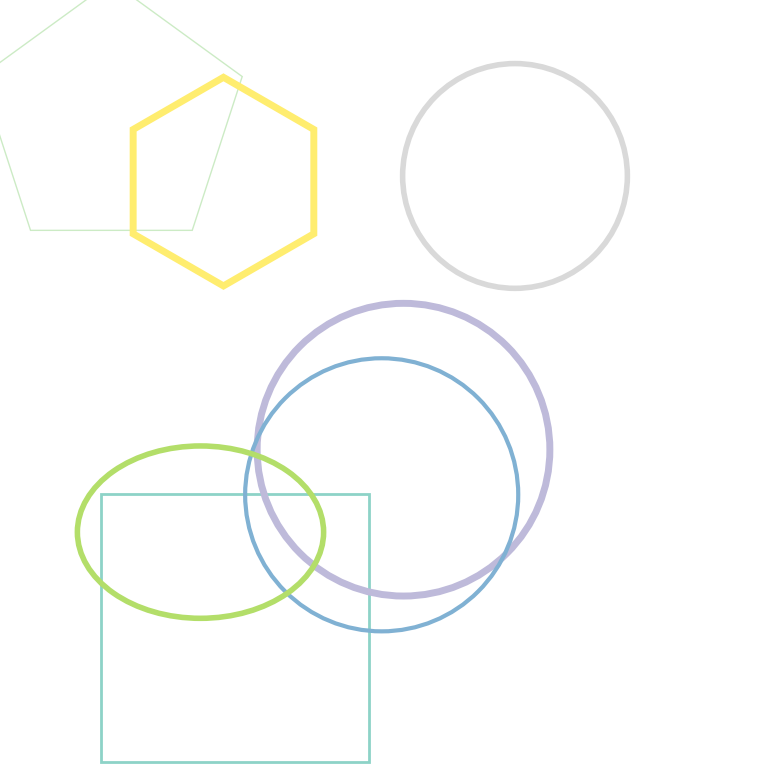[{"shape": "square", "thickness": 1, "radius": 0.87, "center": [0.306, 0.184]}, {"shape": "circle", "thickness": 2.5, "radius": 0.95, "center": [0.524, 0.416]}, {"shape": "circle", "thickness": 1.5, "radius": 0.89, "center": [0.496, 0.357]}, {"shape": "oval", "thickness": 2, "radius": 0.8, "center": [0.26, 0.309]}, {"shape": "circle", "thickness": 2, "radius": 0.73, "center": [0.669, 0.771]}, {"shape": "pentagon", "thickness": 0.5, "radius": 0.89, "center": [0.145, 0.845]}, {"shape": "hexagon", "thickness": 2.5, "radius": 0.68, "center": [0.29, 0.764]}]